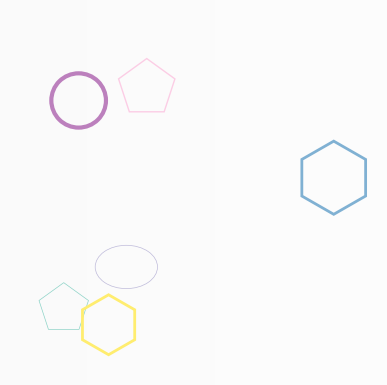[{"shape": "pentagon", "thickness": 0.5, "radius": 0.34, "center": [0.164, 0.199]}, {"shape": "oval", "thickness": 0.5, "radius": 0.4, "center": [0.326, 0.307]}, {"shape": "hexagon", "thickness": 2, "radius": 0.48, "center": [0.861, 0.538]}, {"shape": "pentagon", "thickness": 1, "radius": 0.38, "center": [0.379, 0.771]}, {"shape": "circle", "thickness": 3, "radius": 0.35, "center": [0.203, 0.739]}, {"shape": "hexagon", "thickness": 2, "radius": 0.39, "center": [0.28, 0.156]}]